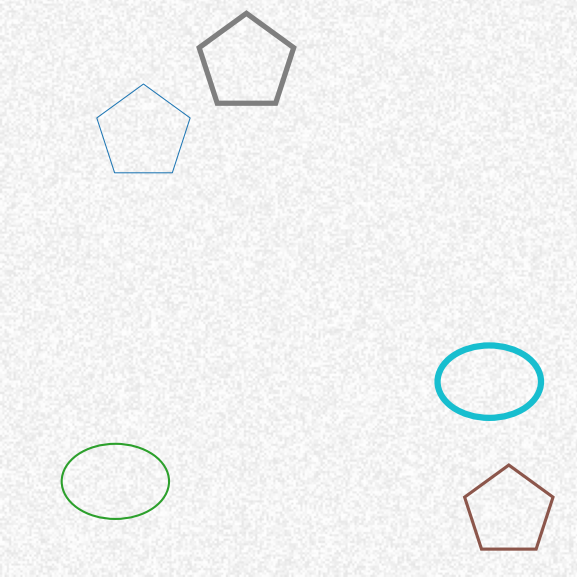[{"shape": "pentagon", "thickness": 0.5, "radius": 0.42, "center": [0.248, 0.769]}, {"shape": "oval", "thickness": 1, "radius": 0.46, "center": [0.2, 0.166]}, {"shape": "pentagon", "thickness": 1.5, "radius": 0.4, "center": [0.881, 0.113]}, {"shape": "pentagon", "thickness": 2.5, "radius": 0.43, "center": [0.427, 0.89]}, {"shape": "oval", "thickness": 3, "radius": 0.45, "center": [0.847, 0.338]}]